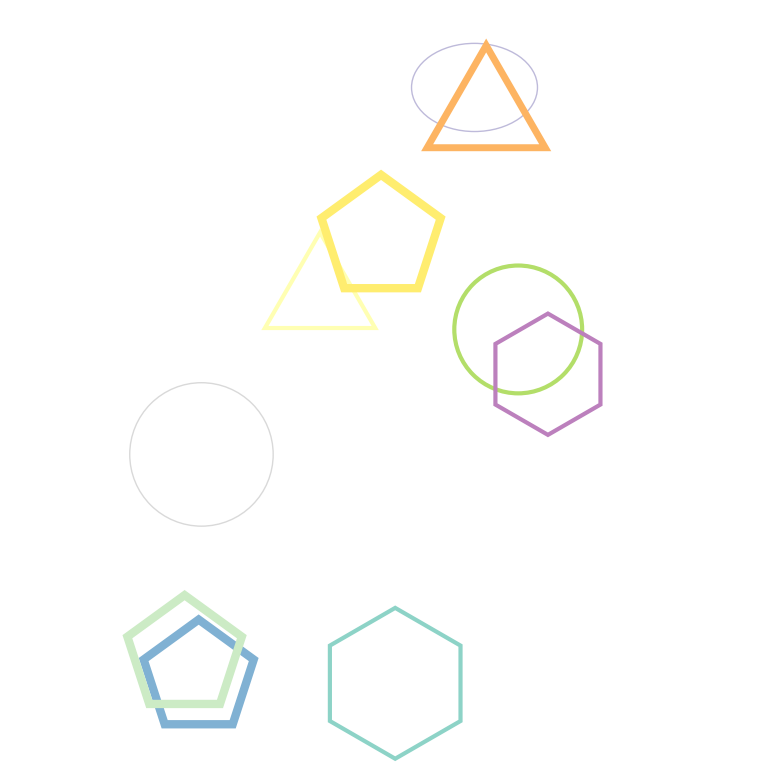[{"shape": "hexagon", "thickness": 1.5, "radius": 0.49, "center": [0.513, 0.113]}, {"shape": "triangle", "thickness": 1.5, "radius": 0.41, "center": [0.416, 0.615]}, {"shape": "oval", "thickness": 0.5, "radius": 0.41, "center": [0.616, 0.886]}, {"shape": "pentagon", "thickness": 3, "radius": 0.38, "center": [0.258, 0.12]}, {"shape": "triangle", "thickness": 2.5, "radius": 0.44, "center": [0.631, 0.852]}, {"shape": "circle", "thickness": 1.5, "radius": 0.42, "center": [0.673, 0.572]}, {"shape": "circle", "thickness": 0.5, "radius": 0.47, "center": [0.262, 0.41]}, {"shape": "hexagon", "thickness": 1.5, "radius": 0.39, "center": [0.712, 0.514]}, {"shape": "pentagon", "thickness": 3, "radius": 0.39, "center": [0.24, 0.149]}, {"shape": "pentagon", "thickness": 3, "radius": 0.41, "center": [0.495, 0.692]}]